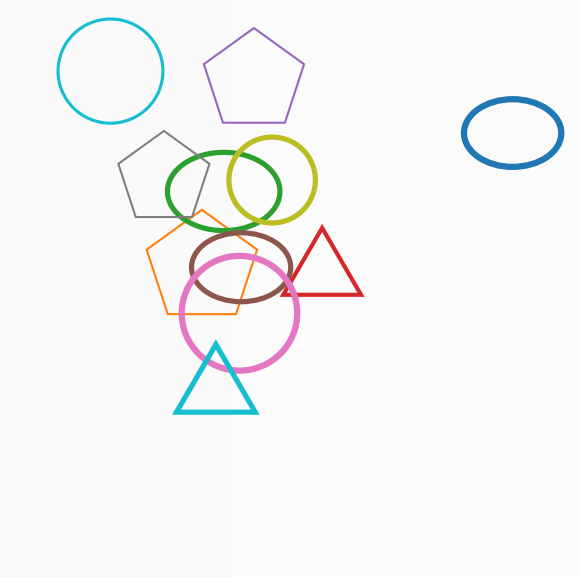[{"shape": "oval", "thickness": 3, "radius": 0.42, "center": [0.882, 0.769]}, {"shape": "pentagon", "thickness": 1, "radius": 0.5, "center": [0.347, 0.536]}, {"shape": "oval", "thickness": 2.5, "radius": 0.48, "center": [0.385, 0.668]}, {"shape": "triangle", "thickness": 2, "radius": 0.39, "center": [0.554, 0.527]}, {"shape": "pentagon", "thickness": 1, "radius": 0.45, "center": [0.437, 0.86]}, {"shape": "oval", "thickness": 2.5, "radius": 0.43, "center": [0.415, 0.536]}, {"shape": "circle", "thickness": 3, "radius": 0.5, "center": [0.412, 0.457]}, {"shape": "pentagon", "thickness": 1, "radius": 0.41, "center": [0.282, 0.69]}, {"shape": "circle", "thickness": 2.5, "radius": 0.37, "center": [0.468, 0.687]}, {"shape": "circle", "thickness": 1.5, "radius": 0.45, "center": [0.19, 0.876]}, {"shape": "triangle", "thickness": 2.5, "radius": 0.39, "center": [0.371, 0.325]}]